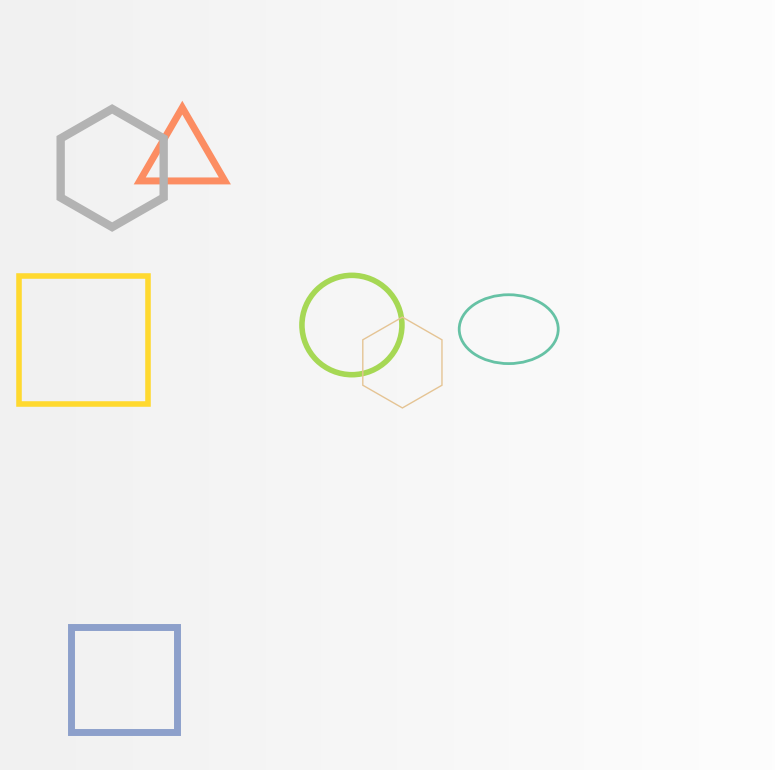[{"shape": "oval", "thickness": 1, "radius": 0.32, "center": [0.656, 0.573]}, {"shape": "triangle", "thickness": 2.5, "radius": 0.32, "center": [0.235, 0.797]}, {"shape": "square", "thickness": 2.5, "radius": 0.34, "center": [0.16, 0.118]}, {"shape": "circle", "thickness": 2, "radius": 0.32, "center": [0.454, 0.578]}, {"shape": "square", "thickness": 2, "radius": 0.42, "center": [0.108, 0.558]}, {"shape": "hexagon", "thickness": 0.5, "radius": 0.29, "center": [0.519, 0.529]}, {"shape": "hexagon", "thickness": 3, "radius": 0.38, "center": [0.145, 0.782]}]